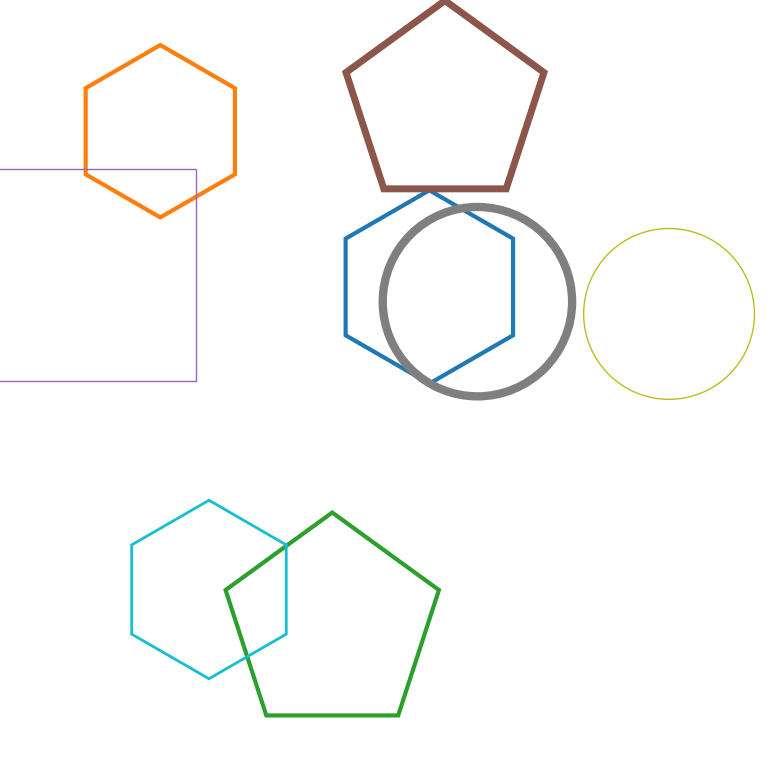[{"shape": "hexagon", "thickness": 1.5, "radius": 0.63, "center": [0.558, 0.627]}, {"shape": "hexagon", "thickness": 1.5, "radius": 0.56, "center": [0.208, 0.83]}, {"shape": "pentagon", "thickness": 1.5, "radius": 0.73, "center": [0.431, 0.189]}, {"shape": "square", "thickness": 0.5, "radius": 0.69, "center": [0.118, 0.642]}, {"shape": "pentagon", "thickness": 2.5, "radius": 0.68, "center": [0.578, 0.864]}, {"shape": "circle", "thickness": 3, "radius": 0.61, "center": [0.62, 0.608]}, {"shape": "circle", "thickness": 0.5, "radius": 0.55, "center": [0.869, 0.592]}, {"shape": "hexagon", "thickness": 1, "radius": 0.58, "center": [0.271, 0.234]}]